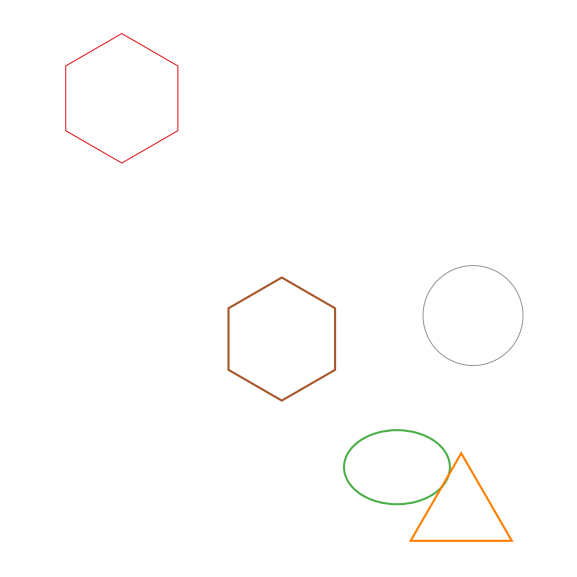[{"shape": "hexagon", "thickness": 0.5, "radius": 0.56, "center": [0.211, 0.829]}, {"shape": "oval", "thickness": 1, "radius": 0.46, "center": [0.687, 0.19]}, {"shape": "triangle", "thickness": 1, "radius": 0.51, "center": [0.799, 0.113]}, {"shape": "hexagon", "thickness": 1, "radius": 0.53, "center": [0.488, 0.412]}, {"shape": "circle", "thickness": 0.5, "radius": 0.43, "center": [0.819, 0.453]}]